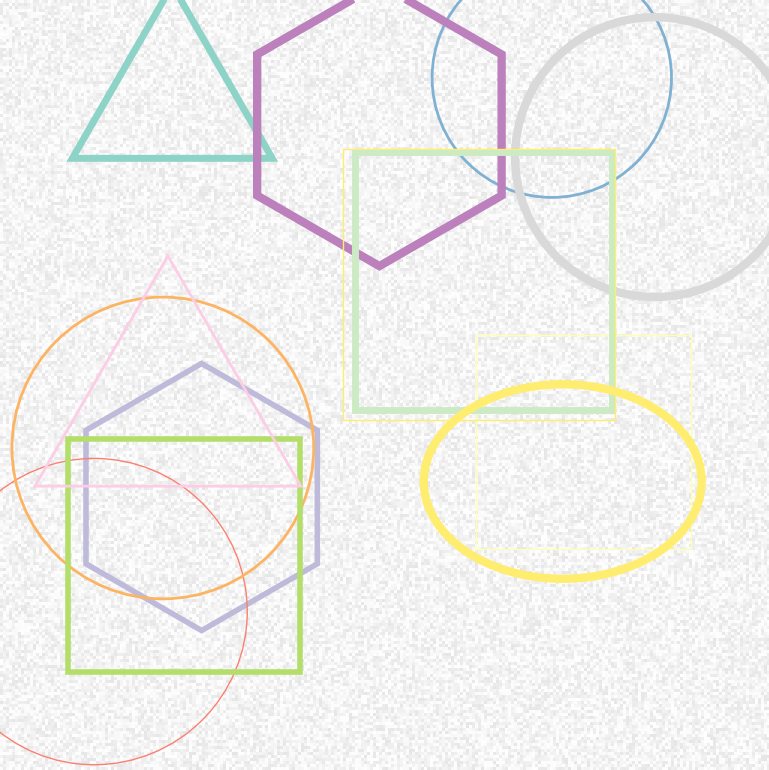[{"shape": "triangle", "thickness": 2.5, "radius": 0.75, "center": [0.224, 0.869]}, {"shape": "square", "thickness": 0.5, "radius": 0.7, "center": [0.758, 0.426]}, {"shape": "hexagon", "thickness": 2, "radius": 0.87, "center": [0.262, 0.355]}, {"shape": "circle", "thickness": 0.5, "radius": 0.99, "center": [0.122, 0.206]}, {"shape": "circle", "thickness": 1, "radius": 0.78, "center": [0.717, 0.899]}, {"shape": "circle", "thickness": 1, "radius": 0.98, "center": [0.211, 0.418]}, {"shape": "square", "thickness": 2, "radius": 0.75, "center": [0.239, 0.279]}, {"shape": "triangle", "thickness": 1, "radius": 1.0, "center": [0.218, 0.468]}, {"shape": "circle", "thickness": 3, "radius": 0.91, "center": [0.851, 0.796]}, {"shape": "hexagon", "thickness": 3, "radius": 0.92, "center": [0.493, 0.838]}, {"shape": "square", "thickness": 2.5, "radius": 0.84, "center": [0.628, 0.635]}, {"shape": "square", "thickness": 0.5, "radius": 0.88, "center": [0.622, 0.631]}, {"shape": "oval", "thickness": 3, "radius": 0.9, "center": [0.731, 0.375]}]